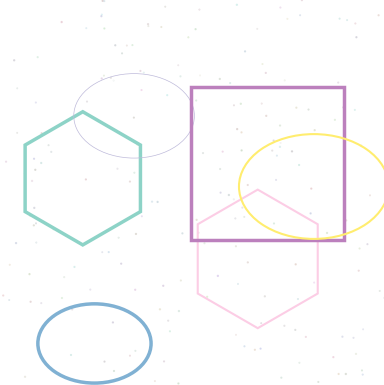[{"shape": "hexagon", "thickness": 2.5, "radius": 0.86, "center": [0.215, 0.537]}, {"shape": "oval", "thickness": 0.5, "radius": 0.78, "center": [0.348, 0.699]}, {"shape": "oval", "thickness": 2.5, "radius": 0.74, "center": [0.245, 0.108]}, {"shape": "hexagon", "thickness": 1.5, "radius": 0.9, "center": [0.669, 0.328]}, {"shape": "square", "thickness": 2.5, "radius": 0.99, "center": [0.695, 0.575]}, {"shape": "oval", "thickness": 1.5, "radius": 0.97, "center": [0.815, 0.516]}]